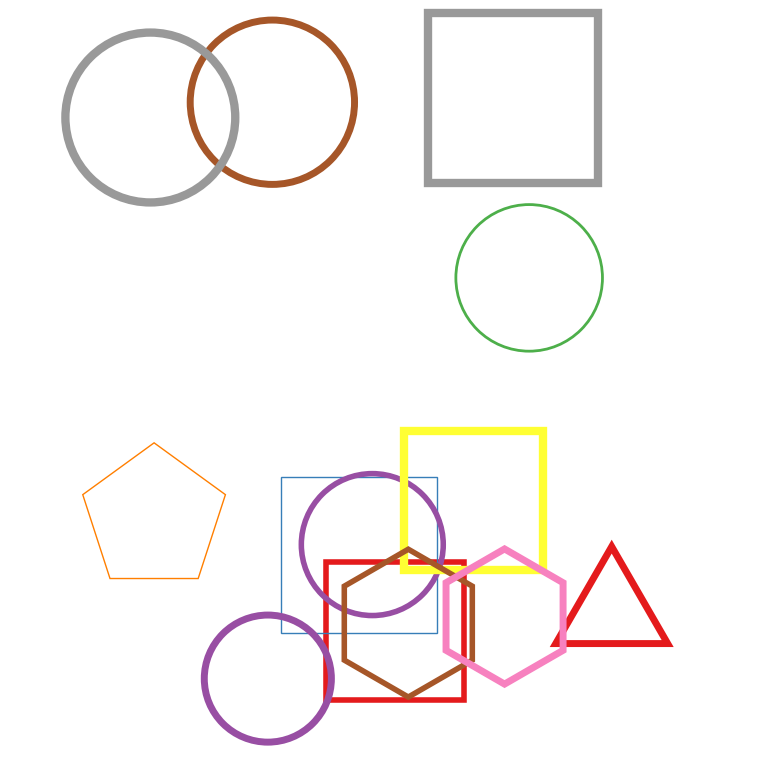[{"shape": "square", "thickness": 2, "radius": 0.45, "center": [0.513, 0.181]}, {"shape": "triangle", "thickness": 2.5, "radius": 0.42, "center": [0.794, 0.206]}, {"shape": "square", "thickness": 0.5, "radius": 0.51, "center": [0.467, 0.28]}, {"shape": "circle", "thickness": 1, "radius": 0.48, "center": [0.687, 0.639]}, {"shape": "circle", "thickness": 2.5, "radius": 0.41, "center": [0.348, 0.119]}, {"shape": "circle", "thickness": 2, "radius": 0.46, "center": [0.483, 0.293]}, {"shape": "pentagon", "thickness": 0.5, "radius": 0.49, "center": [0.2, 0.327]}, {"shape": "square", "thickness": 3, "radius": 0.45, "center": [0.614, 0.35]}, {"shape": "circle", "thickness": 2.5, "radius": 0.53, "center": [0.354, 0.867]}, {"shape": "hexagon", "thickness": 2, "radius": 0.48, "center": [0.53, 0.191]}, {"shape": "hexagon", "thickness": 2.5, "radius": 0.44, "center": [0.655, 0.199]}, {"shape": "circle", "thickness": 3, "radius": 0.55, "center": [0.195, 0.847]}, {"shape": "square", "thickness": 3, "radius": 0.55, "center": [0.667, 0.873]}]